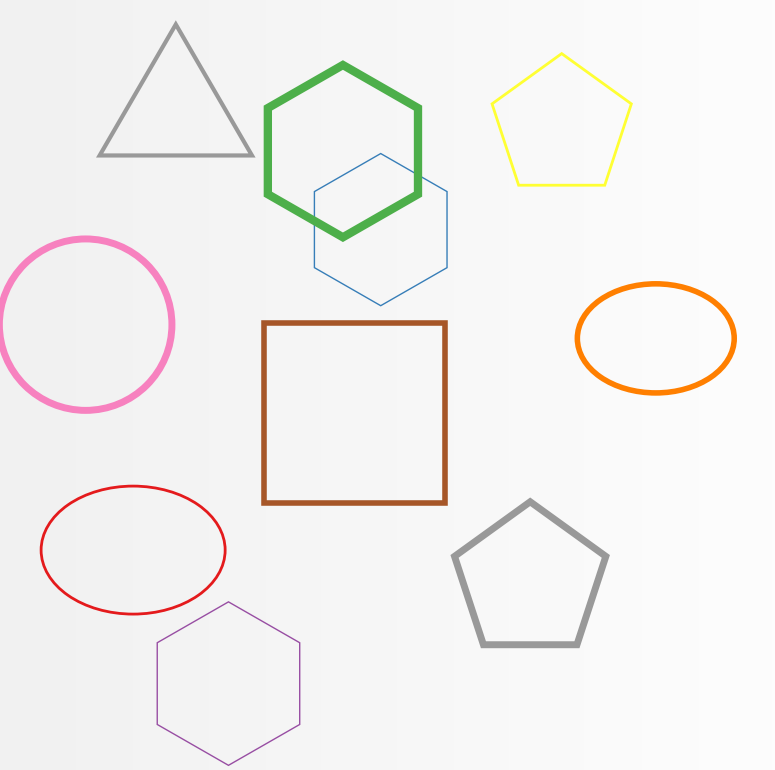[{"shape": "oval", "thickness": 1, "radius": 0.59, "center": [0.172, 0.286]}, {"shape": "hexagon", "thickness": 0.5, "radius": 0.49, "center": [0.491, 0.702]}, {"shape": "hexagon", "thickness": 3, "radius": 0.56, "center": [0.442, 0.804]}, {"shape": "hexagon", "thickness": 0.5, "radius": 0.53, "center": [0.295, 0.112]}, {"shape": "oval", "thickness": 2, "radius": 0.51, "center": [0.846, 0.561]}, {"shape": "pentagon", "thickness": 1, "radius": 0.47, "center": [0.725, 0.836]}, {"shape": "square", "thickness": 2, "radius": 0.59, "center": [0.457, 0.464]}, {"shape": "circle", "thickness": 2.5, "radius": 0.56, "center": [0.111, 0.578]}, {"shape": "triangle", "thickness": 1.5, "radius": 0.57, "center": [0.227, 0.855]}, {"shape": "pentagon", "thickness": 2.5, "radius": 0.51, "center": [0.684, 0.246]}]